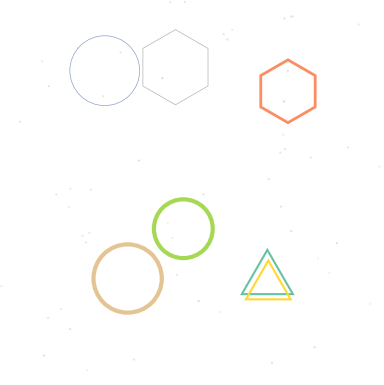[{"shape": "triangle", "thickness": 1.5, "radius": 0.38, "center": [0.694, 0.274]}, {"shape": "hexagon", "thickness": 2, "radius": 0.41, "center": [0.748, 0.763]}, {"shape": "circle", "thickness": 0.5, "radius": 0.45, "center": [0.272, 0.816]}, {"shape": "circle", "thickness": 3, "radius": 0.38, "center": [0.476, 0.406]}, {"shape": "triangle", "thickness": 1.5, "radius": 0.34, "center": [0.697, 0.256]}, {"shape": "circle", "thickness": 3, "radius": 0.44, "center": [0.332, 0.277]}, {"shape": "hexagon", "thickness": 0.5, "radius": 0.49, "center": [0.456, 0.825]}]